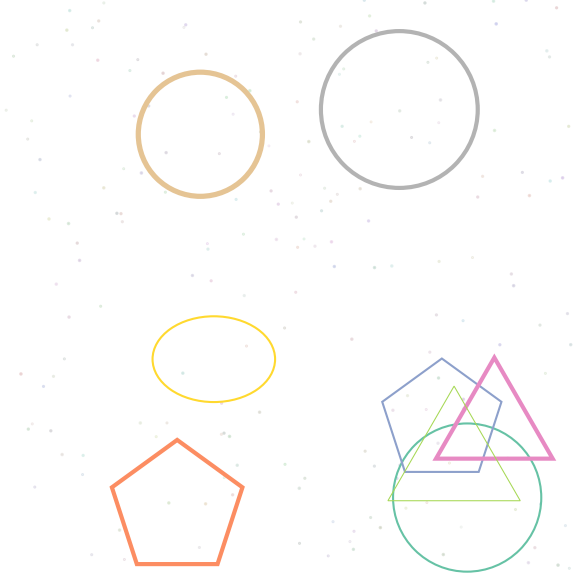[{"shape": "circle", "thickness": 1, "radius": 0.64, "center": [0.809, 0.138]}, {"shape": "pentagon", "thickness": 2, "radius": 0.59, "center": [0.307, 0.118]}, {"shape": "pentagon", "thickness": 1, "radius": 0.54, "center": [0.765, 0.27]}, {"shape": "triangle", "thickness": 2, "radius": 0.58, "center": [0.856, 0.263]}, {"shape": "triangle", "thickness": 0.5, "radius": 0.66, "center": [0.786, 0.198]}, {"shape": "oval", "thickness": 1, "radius": 0.53, "center": [0.37, 0.377]}, {"shape": "circle", "thickness": 2.5, "radius": 0.54, "center": [0.347, 0.767]}, {"shape": "circle", "thickness": 2, "radius": 0.68, "center": [0.691, 0.809]}]